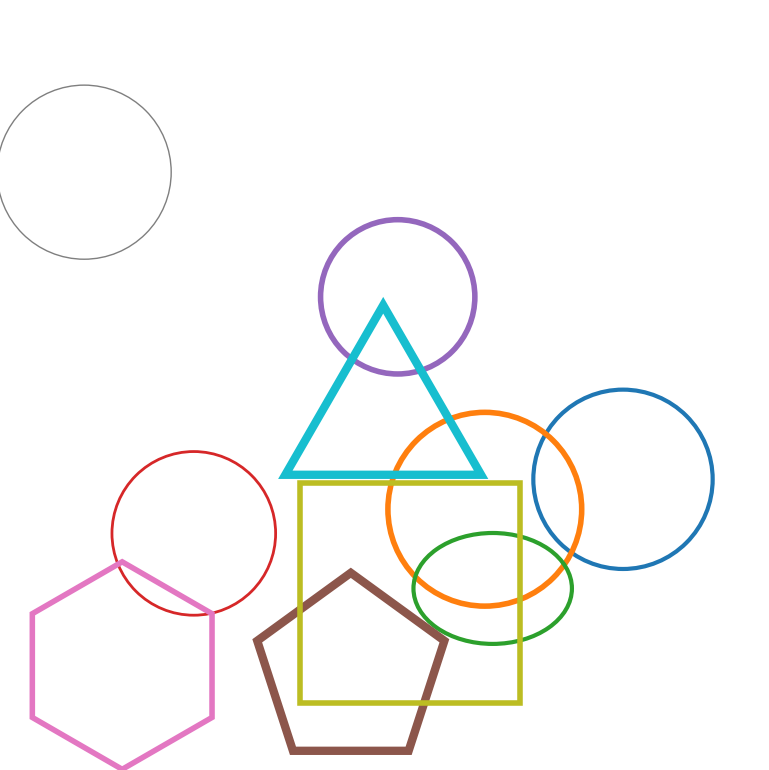[{"shape": "circle", "thickness": 1.5, "radius": 0.58, "center": [0.809, 0.378]}, {"shape": "circle", "thickness": 2, "radius": 0.63, "center": [0.63, 0.339]}, {"shape": "oval", "thickness": 1.5, "radius": 0.51, "center": [0.64, 0.236]}, {"shape": "circle", "thickness": 1, "radius": 0.53, "center": [0.252, 0.307]}, {"shape": "circle", "thickness": 2, "radius": 0.5, "center": [0.517, 0.615]}, {"shape": "pentagon", "thickness": 3, "radius": 0.64, "center": [0.456, 0.128]}, {"shape": "hexagon", "thickness": 2, "radius": 0.67, "center": [0.159, 0.136]}, {"shape": "circle", "thickness": 0.5, "radius": 0.57, "center": [0.109, 0.776]}, {"shape": "square", "thickness": 2, "radius": 0.72, "center": [0.533, 0.23]}, {"shape": "triangle", "thickness": 3, "radius": 0.73, "center": [0.498, 0.457]}]